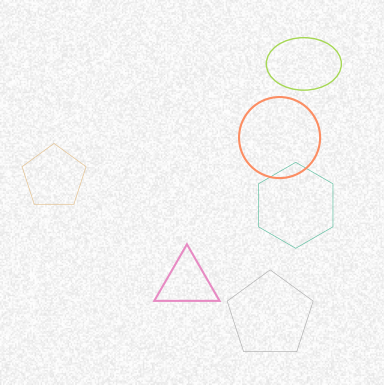[{"shape": "hexagon", "thickness": 0.5, "radius": 0.56, "center": [0.768, 0.467]}, {"shape": "circle", "thickness": 1.5, "radius": 0.53, "center": [0.726, 0.643]}, {"shape": "triangle", "thickness": 1.5, "radius": 0.49, "center": [0.486, 0.267]}, {"shape": "oval", "thickness": 1, "radius": 0.49, "center": [0.789, 0.834]}, {"shape": "pentagon", "thickness": 0.5, "radius": 0.44, "center": [0.14, 0.54]}, {"shape": "pentagon", "thickness": 0.5, "radius": 0.59, "center": [0.702, 0.182]}]